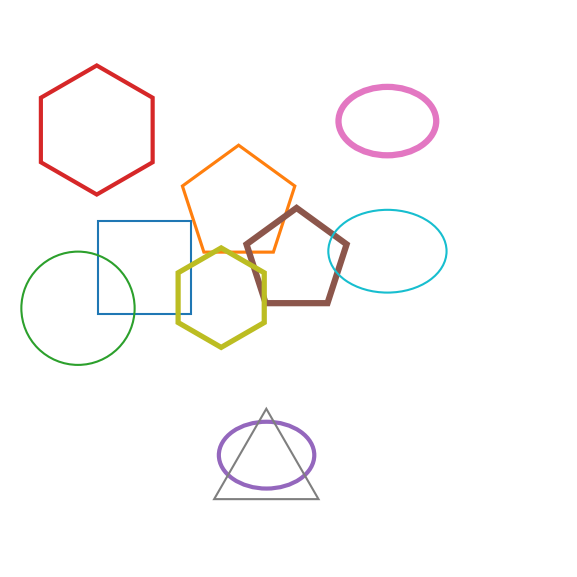[{"shape": "square", "thickness": 1, "radius": 0.4, "center": [0.251, 0.536]}, {"shape": "pentagon", "thickness": 1.5, "radius": 0.51, "center": [0.413, 0.645]}, {"shape": "circle", "thickness": 1, "radius": 0.49, "center": [0.135, 0.465]}, {"shape": "hexagon", "thickness": 2, "radius": 0.56, "center": [0.168, 0.774]}, {"shape": "oval", "thickness": 2, "radius": 0.41, "center": [0.462, 0.211]}, {"shape": "pentagon", "thickness": 3, "radius": 0.46, "center": [0.514, 0.548]}, {"shape": "oval", "thickness": 3, "radius": 0.42, "center": [0.671, 0.789]}, {"shape": "triangle", "thickness": 1, "radius": 0.52, "center": [0.461, 0.187]}, {"shape": "hexagon", "thickness": 2.5, "radius": 0.43, "center": [0.383, 0.484]}, {"shape": "oval", "thickness": 1, "radius": 0.51, "center": [0.671, 0.564]}]